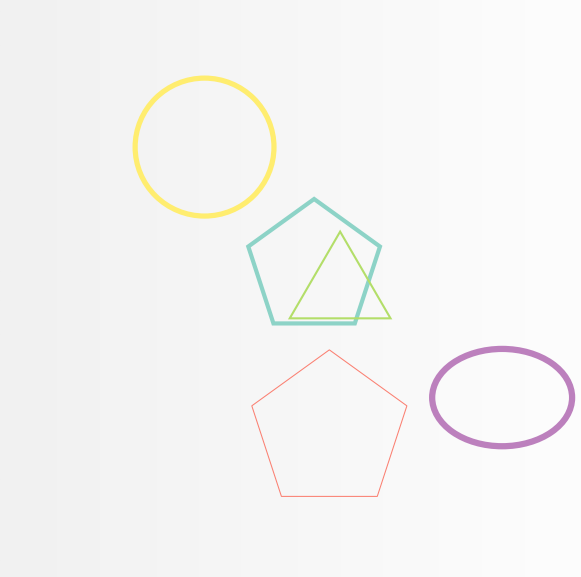[{"shape": "pentagon", "thickness": 2, "radius": 0.6, "center": [0.54, 0.535]}, {"shape": "pentagon", "thickness": 0.5, "radius": 0.7, "center": [0.567, 0.253]}, {"shape": "triangle", "thickness": 1, "radius": 0.5, "center": [0.585, 0.498]}, {"shape": "oval", "thickness": 3, "radius": 0.6, "center": [0.864, 0.311]}, {"shape": "circle", "thickness": 2.5, "radius": 0.6, "center": [0.352, 0.744]}]